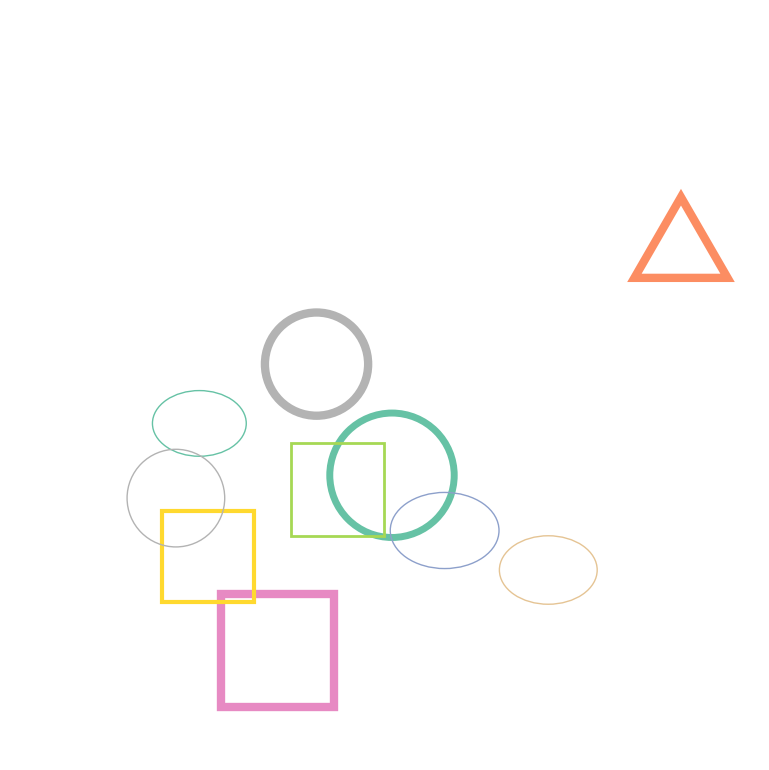[{"shape": "circle", "thickness": 2.5, "radius": 0.4, "center": [0.509, 0.383]}, {"shape": "oval", "thickness": 0.5, "radius": 0.3, "center": [0.259, 0.45]}, {"shape": "triangle", "thickness": 3, "radius": 0.35, "center": [0.884, 0.674]}, {"shape": "oval", "thickness": 0.5, "radius": 0.35, "center": [0.577, 0.311]}, {"shape": "square", "thickness": 3, "radius": 0.37, "center": [0.361, 0.155]}, {"shape": "square", "thickness": 1, "radius": 0.3, "center": [0.438, 0.364]}, {"shape": "square", "thickness": 1.5, "radius": 0.3, "center": [0.27, 0.277]}, {"shape": "oval", "thickness": 0.5, "radius": 0.32, "center": [0.712, 0.26]}, {"shape": "circle", "thickness": 3, "radius": 0.34, "center": [0.411, 0.527]}, {"shape": "circle", "thickness": 0.5, "radius": 0.32, "center": [0.228, 0.353]}]